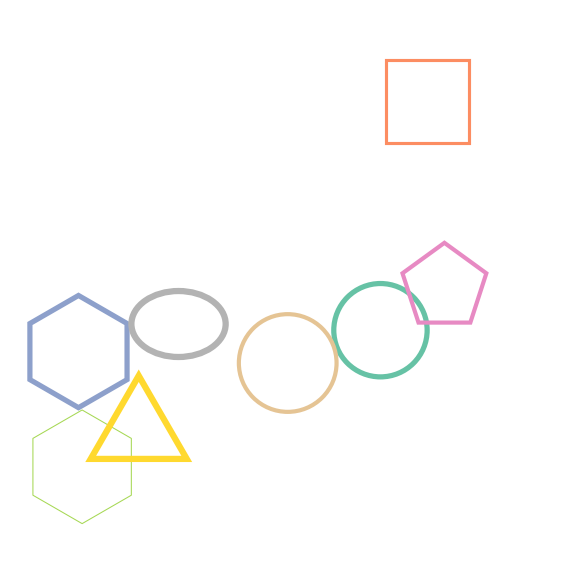[{"shape": "circle", "thickness": 2.5, "radius": 0.4, "center": [0.659, 0.427]}, {"shape": "square", "thickness": 1.5, "radius": 0.36, "center": [0.741, 0.823]}, {"shape": "hexagon", "thickness": 2.5, "radius": 0.49, "center": [0.136, 0.39]}, {"shape": "pentagon", "thickness": 2, "radius": 0.38, "center": [0.77, 0.502]}, {"shape": "hexagon", "thickness": 0.5, "radius": 0.49, "center": [0.142, 0.191]}, {"shape": "triangle", "thickness": 3, "radius": 0.48, "center": [0.24, 0.252]}, {"shape": "circle", "thickness": 2, "radius": 0.42, "center": [0.498, 0.371]}, {"shape": "oval", "thickness": 3, "radius": 0.41, "center": [0.309, 0.438]}]